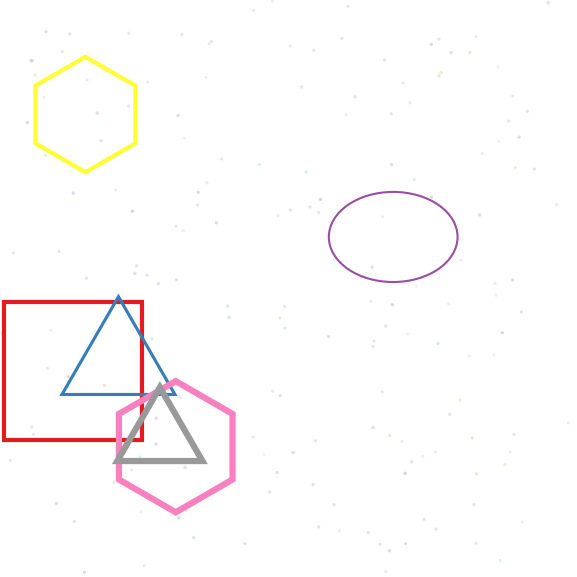[{"shape": "square", "thickness": 2, "radius": 0.6, "center": [0.126, 0.356]}, {"shape": "triangle", "thickness": 1.5, "radius": 0.56, "center": [0.205, 0.373]}, {"shape": "oval", "thickness": 1, "radius": 0.56, "center": [0.681, 0.589]}, {"shape": "hexagon", "thickness": 2, "radius": 0.5, "center": [0.148, 0.801]}, {"shape": "hexagon", "thickness": 3, "radius": 0.57, "center": [0.304, 0.226]}, {"shape": "triangle", "thickness": 3, "radius": 0.43, "center": [0.277, 0.243]}]